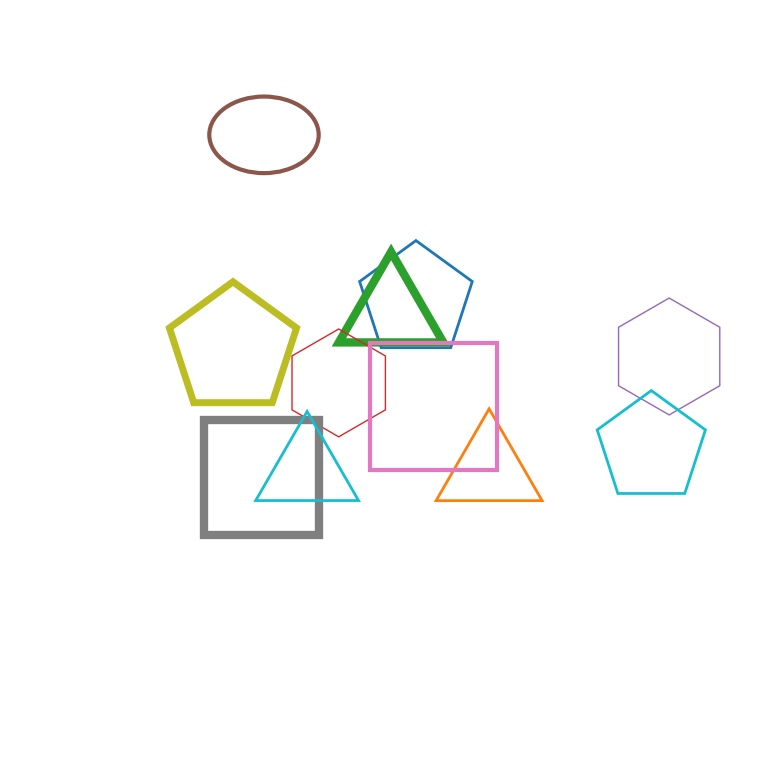[{"shape": "pentagon", "thickness": 1, "radius": 0.38, "center": [0.54, 0.611]}, {"shape": "triangle", "thickness": 1, "radius": 0.4, "center": [0.635, 0.39]}, {"shape": "triangle", "thickness": 3, "radius": 0.39, "center": [0.508, 0.594]}, {"shape": "hexagon", "thickness": 0.5, "radius": 0.35, "center": [0.44, 0.503]}, {"shape": "hexagon", "thickness": 0.5, "radius": 0.38, "center": [0.869, 0.537]}, {"shape": "oval", "thickness": 1.5, "radius": 0.36, "center": [0.343, 0.825]}, {"shape": "square", "thickness": 1.5, "radius": 0.41, "center": [0.563, 0.472]}, {"shape": "square", "thickness": 3, "radius": 0.37, "center": [0.34, 0.38]}, {"shape": "pentagon", "thickness": 2.5, "radius": 0.43, "center": [0.303, 0.547]}, {"shape": "triangle", "thickness": 1, "radius": 0.39, "center": [0.399, 0.388]}, {"shape": "pentagon", "thickness": 1, "radius": 0.37, "center": [0.846, 0.419]}]